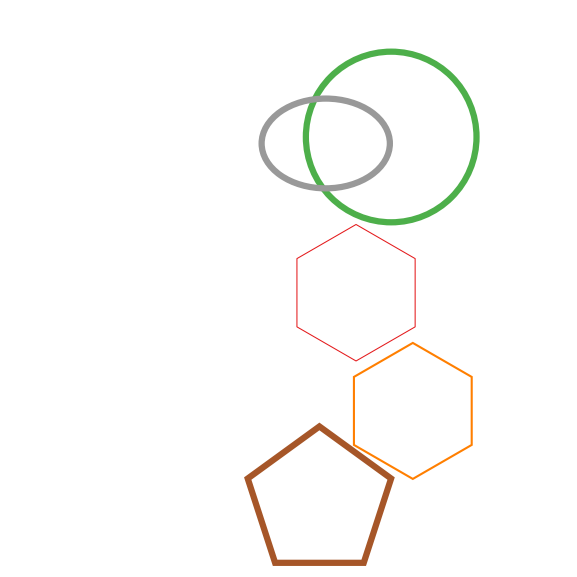[{"shape": "hexagon", "thickness": 0.5, "radius": 0.59, "center": [0.617, 0.492]}, {"shape": "circle", "thickness": 3, "radius": 0.74, "center": [0.677, 0.762]}, {"shape": "hexagon", "thickness": 1, "radius": 0.59, "center": [0.715, 0.288]}, {"shape": "pentagon", "thickness": 3, "radius": 0.65, "center": [0.553, 0.13]}, {"shape": "oval", "thickness": 3, "radius": 0.56, "center": [0.564, 0.751]}]